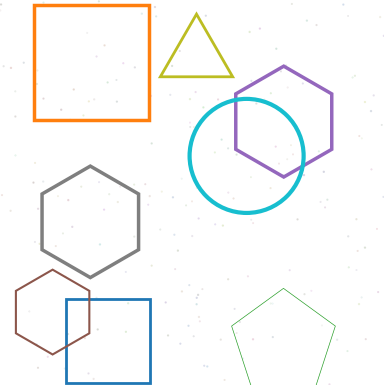[{"shape": "square", "thickness": 2, "radius": 0.55, "center": [0.28, 0.115]}, {"shape": "square", "thickness": 2.5, "radius": 0.75, "center": [0.237, 0.839]}, {"shape": "pentagon", "thickness": 0.5, "radius": 0.71, "center": [0.736, 0.109]}, {"shape": "hexagon", "thickness": 2.5, "radius": 0.72, "center": [0.737, 0.684]}, {"shape": "hexagon", "thickness": 1.5, "radius": 0.55, "center": [0.137, 0.189]}, {"shape": "hexagon", "thickness": 2.5, "radius": 0.72, "center": [0.235, 0.424]}, {"shape": "triangle", "thickness": 2, "radius": 0.54, "center": [0.51, 0.855]}, {"shape": "circle", "thickness": 3, "radius": 0.74, "center": [0.641, 0.595]}]